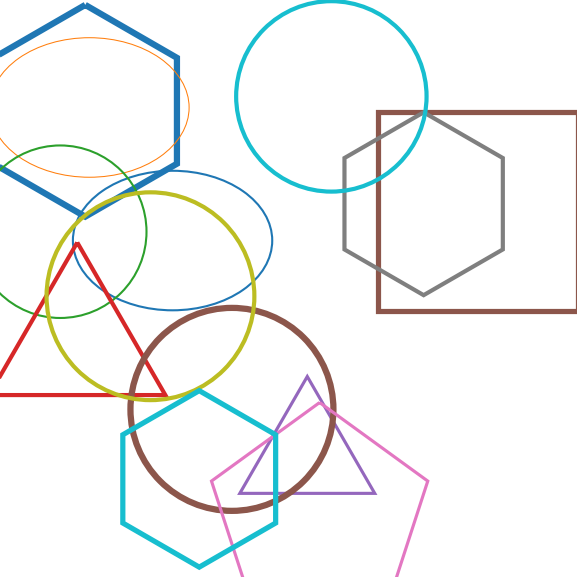[{"shape": "oval", "thickness": 1, "radius": 0.86, "center": [0.299, 0.583]}, {"shape": "hexagon", "thickness": 3, "radius": 0.92, "center": [0.148, 0.807]}, {"shape": "oval", "thickness": 0.5, "radius": 0.86, "center": [0.155, 0.813]}, {"shape": "circle", "thickness": 1, "radius": 0.75, "center": [0.104, 0.598]}, {"shape": "triangle", "thickness": 2, "radius": 0.88, "center": [0.134, 0.403]}, {"shape": "triangle", "thickness": 1.5, "radius": 0.67, "center": [0.532, 0.212]}, {"shape": "square", "thickness": 2.5, "radius": 0.86, "center": [0.828, 0.633]}, {"shape": "circle", "thickness": 3, "radius": 0.88, "center": [0.402, 0.29]}, {"shape": "pentagon", "thickness": 1.5, "radius": 0.98, "center": [0.553, 0.105]}, {"shape": "hexagon", "thickness": 2, "radius": 0.79, "center": [0.734, 0.646]}, {"shape": "circle", "thickness": 2, "radius": 0.9, "center": [0.261, 0.486]}, {"shape": "circle", "thickness": 2, "radius": 0.82, "center": [0.574, 0.832]}, {"shape": "hexagon", "thickness": 2.5, "radius": 0.76, "center": [0.345, 0.17]}]